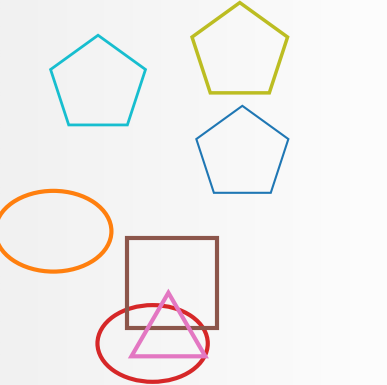[{"shape": "pentagon", "thickness": 1.5, "radius": 0.62, "center": [0.625, 0.6]}, {"shape": "oval", "thickness": 3, "radius": 0.75, "center": [0.138, 0.399]}, {"shape": "oval", "thickness": 3, "radius": 0.71, "center": [0.394, 0.108]}, {"shape": "square", "thickness": 3, "radius": 0.58, "center": [0.444, 0.265]}, {"shape": "triangle", "thickness": 3, "radius": 0.55, "center": [0.435, 0.13]}, {"shape": "pentagon", "thickness": 2.5, "radius": 0.65, "center": [0.619, 0.864]}, {"shape": "pentagon", "thickness": 2, "radius": 0.64, "center": [0.253, 0.78]}]